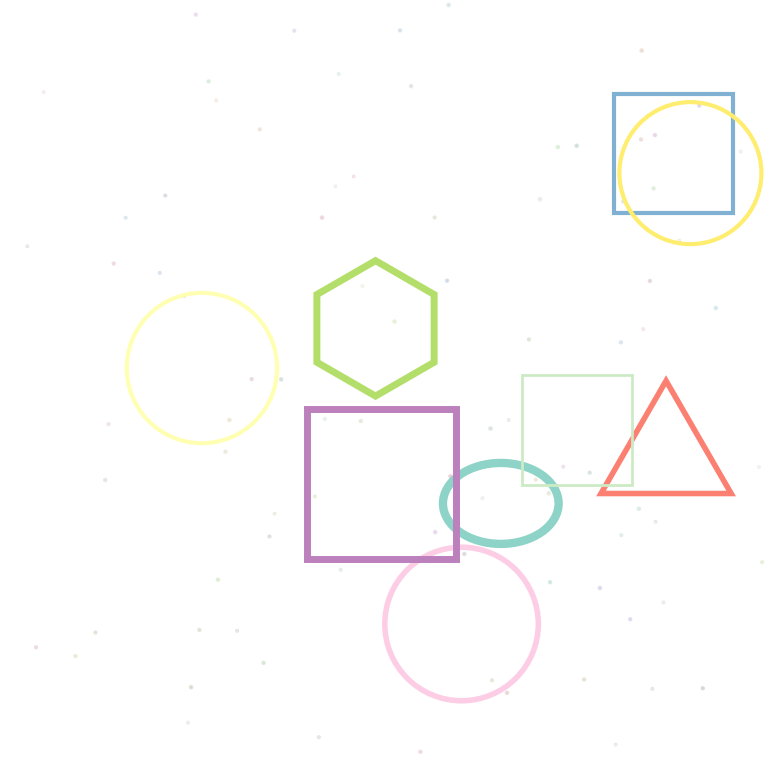[{"shape": "oval", "thickness": 3, "radius": 0.38, "center": [0.65, 0.346]}, {"shape": "circle", "thickness": 1.5, "radius": 0.49, "center": [0.262, 0.522]}, {"shape": "triangle", "thickness": 2, "radius": 0.49, "center": [0.865, 0.408]}, {"shape": "square", "thickness": 1.5, "radius": 0.39, "center": [0.874, 0.8]}, {"shape": "hexagon", "thickness": 2.5, "radius": 0.44, "center": [0.488, 0.574]}, {"shape": "circle", "thickness": 2, "radius": 0.5, "center": [0.599, 0.19]}, {"shape": "square", "thickness": 2.5, "radius": 0.49, "center": [0.495, 0.372]}, {"shape": "square", "thickness": 1, "radius": 0.36, "center": [0.75, 0.442]}, {"shape": "circle", "thickness": 1.5, "radius": 0.46, "center": [0.897, 0.775]}]